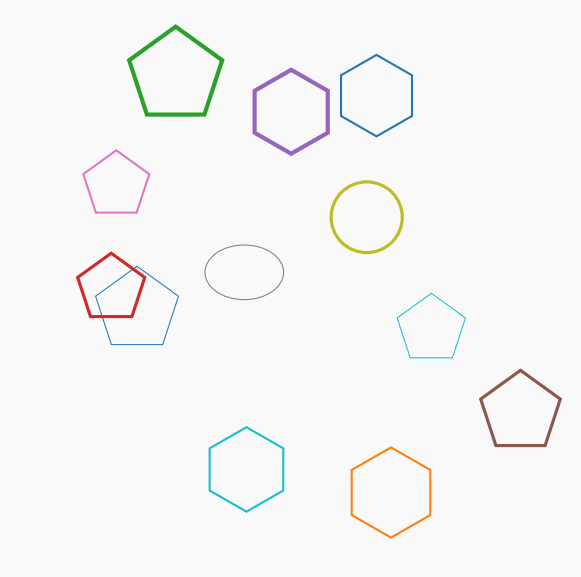[{"shape": "pentagon", "thickness": 0.5, "radius": 0.38, "center": [0.236, 0.463]}, {"shape": "hexagon", "thickness": 1, "radius": 0.35, "center": [0.648, 0.834]}, {"shape": "hexagon", "thickness": 1, "radius": 0.39, "center": [0.673, 0.146]}, {"shape": "pentagon", "thickness": 2, "radius": 0.42, "center": [0.302, 0.869]}, {"shape": "pentagon", "thickness": 1.5, "radius": 0.3, "center": [0.191, 0.5]}, {"shape": "hexagon", "thickness": 2, "radius": 0.36, "center": [0.501, 0.806]}, {"shape": "pentagon", "thickness": 1.5, "radius": 0.36, "center": [0.895, 0.286]}, {"shape": "pentagon", "thickness": 1, "radius": 0.3, "center": [0.2, 0.679]}, {"shape": "oval", "thickness": 0.5, "radius": 0.34, "center": [0.42, 0.528]}, {"shape": "circle", "thickness": 1.5, "radius": 0.31, "center": [0.631, 0.623]}, {"shape": "pentagon", "thickness": 0.5, "radius": 0.31, "center": [0.742, 0.429]}, {"shape": "hexagon", "thickness": 1, "radius": 0.37, "center": [0.424, 0.186]}]